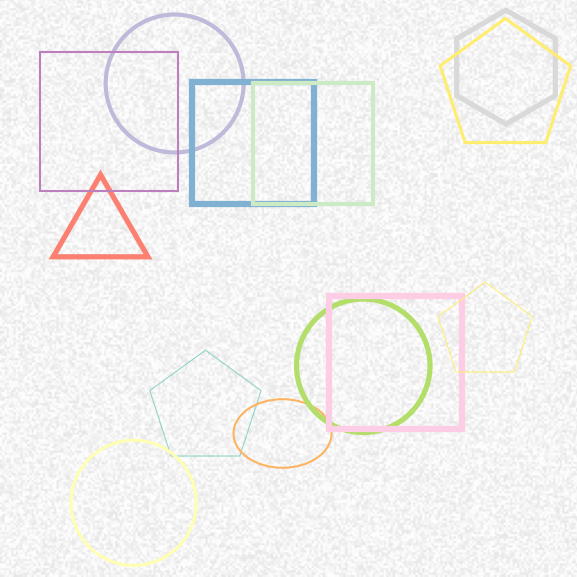[{"shape": "pentagon", "thickness": 0.5, "radius": 0.51, "center": [0.356, 0.291]}, {"shape": "circle", "thickness": 1.5, "radius": 0.54, "center": [0.231, 0.128]}, {"shape": "circle", "thickness": 2, "radius": 0.6, "center": [0.302, 0.855]}, {"shape": "triangle", "thickness": 2.5, "radius": 0.47, "center": [0.174, 0.602]}, {"shape": "square", "thickness": 3, "radius": 0.53, "center": [0.438, 0.752]}, {"shape": "oval", "thickness": 1, "radius": 0.42, "center": [0.489, 0.248]}, {"shape": "circle", "thickness": 2.5, "radius": 0.58, "center": [0.629, 0.366]}, {"shape": "square", "thickness": 3, "radius": 0.58, "center": [0.685, 0.372]}, {"shape": "hexagon", "thickness": 2.5, "radius": 0.49, "center": [0.876, 0.883]}, {"shape": "square", "thickness": 1, "radius": 0.6, "center": [0.189, 0.789]}, {"shape": "square", "thickness": 2, "radius": 0.52, "center": [0.542, 0.75]}, {"shape": "pentagon", "thickness": 0.5, "radius": 0.43, "center": [0.84, 0.424]}, {"shape": "pentagon", "thickness": 1.5, "radius": 0.59, "center": [0.875, 0.848]}]